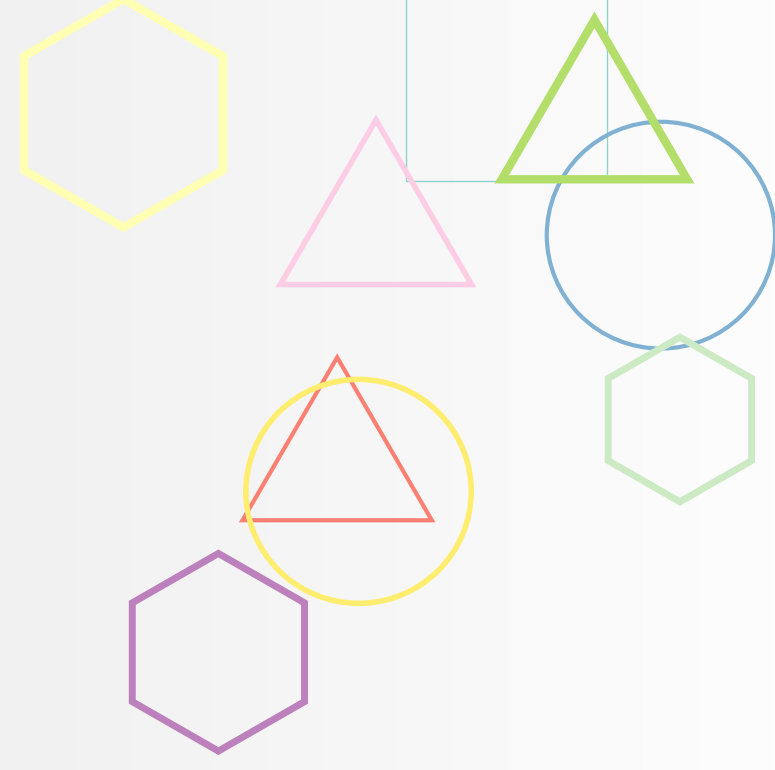[{"shape": "square", "thickness": 0.5, "radius": 0.65, "center": [0.653, 0.894]}, {"shape": "hexagon", "thickness": 3, "radius": 0.74, "center": [0.159, 0.853]}, {"shape": "triangle", "thickness": 1.5, "radius": 0.71, "center": [0.435, 0.395]}, {"shape": "circle", "thickness": 1.5, "radius": 0.74, "center": [0.853, 0.695]}, {"shape": "triangle", "thickness": 3, "radius": 0.69, "center": [0.767, 0.836]}, {"shape": "triangle", "thickness": 2, "radius": 0.71, "center": [0.485, 0.702]}, {"shape": "hexagon", "thickness": 2.5, "radius": 0.64, "center": [0.282, 0.153]}, {"shape": "hexagon", "thickness": 2.5, "radius": 0.53, "center": [0.877, 0.455]}, {"shape": "circle", "thickness": 2, "radius": 0.73, "center": [0.463, 0.362]}]